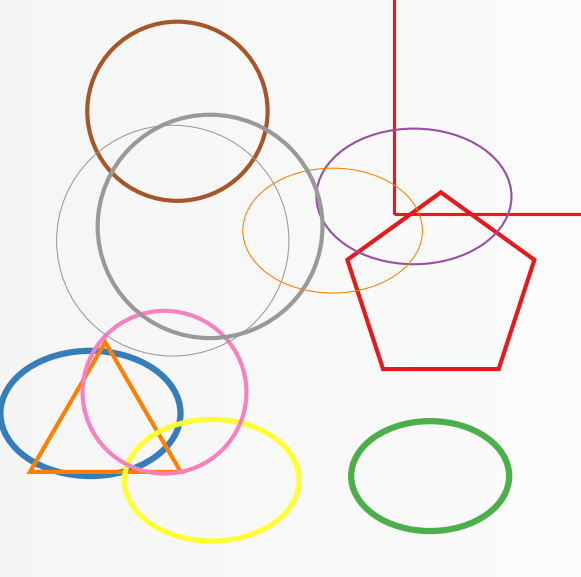[{"shape": "square", "thickness": 1.5, "radius": 0.99, "center": [0.876, 0.827]}, {"shape": "pentagon", "thickness": 2, "radius": 0.85, "center": [0.758, 0.497]}, {"shape": "oval", "thickness": 3, "radius": 0.77, "center": [0.156, 0.283]}, {"shape": "oval", "thickness": 3, "radius": 0.68, "center": [0.74, 0.175]}, {"shape": "oval", "thickness": 1, "radius": 0.84, "center": [0.712, 0.659]}, {"shape": "triangle", "thickness": 2, "radius": 0.75, "center": [0.181, 0.257]}, {"shape": "oval", "thickness": 0.5, "radius": 0.77, "center": [0.572, 0.6]}, {"shape": "oval", "thickness": 2.5, "radius": 0.75, "center": [0.364, 0.168]}, {"shape": "circle", "thickness": 2, "radius": 0.78, "center": [0.305, 0.806]}, {"shape": "circle", "thickness": 2, "radius": 0.7, "center": [0.283, 0.32]}, {"shape": "circle", "thickness": 0.5, "radius": 1.0, "center": [0.297, 0.582]}, {"shape": "circle", "thickness": 2, "radius": 0.97, "center": [0.361, 0.607]}]